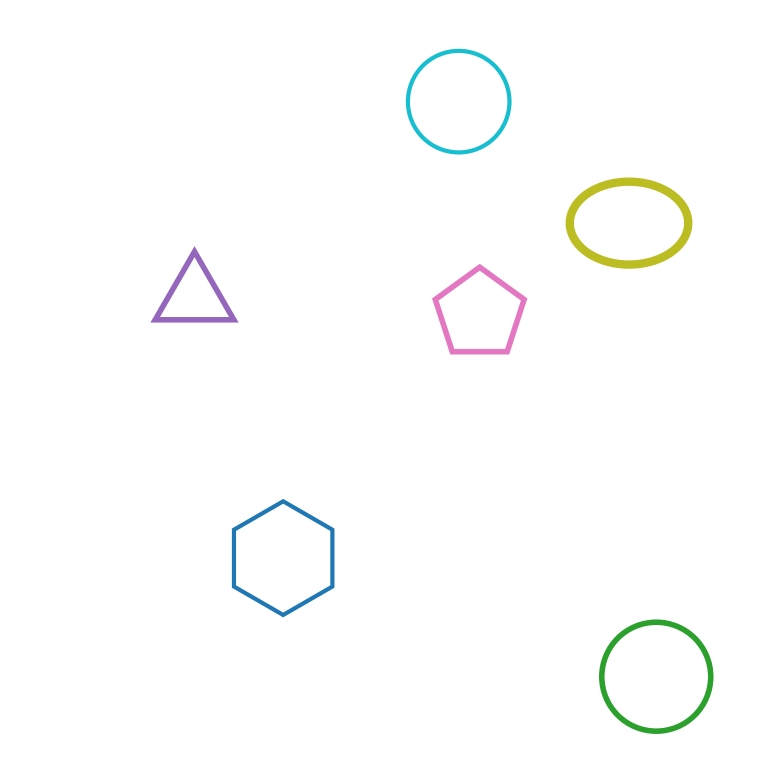[{"shape": "hexagon", "thickness": 1.5, "radius": 0.37, "center": [0.368, 0.275]}, {"shape": "circle", "thickness": 2, "radius": 0.35, "center": [0.852, 0.121]}, {"shape": "triangle", "thickness": 2, "radius": 0.29, "center": [0.253, 0.614]}, {"shape": "pentagon", "thickness": 2, "radius": 0.3, "center": [0.623, 0.592]}, {"shape": "oval", "thickness": 3, "radius": 0.38, "center": [0.817, 0.71]}, {"shape": "circle", "thickness": 1.5, "radius": 0.33, "center": [0.596, 0.868]}]